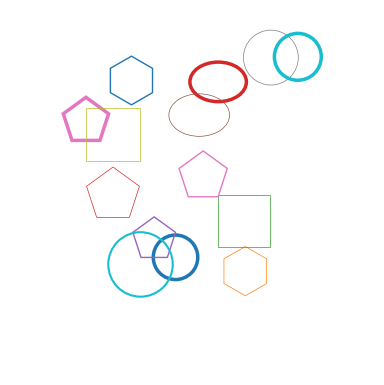[{"shape": "circle", "thickness": 2.5, "radius": 0.29, "center": [0.456, 0.332]}, {"shape": "hexagon", "thickness": 1, "radius": 0.32, "center": [0.341, 0.791]}, {"shape": "hexagon", "thickness": 0.5, "radius": 0.32, "center": [0.637, 0.296]}, {"shape": "square", "thickness": 0.5, "radius": 0.34, "center": [0.634, 0.426]}, {"shape": "oval", "thickness": 2.5, "radius": 0.37, "center": [0.567, 0.787]}, {"shape": "pentagon", "thickness": 0.5, "radius": 0.36, "center": [0.294, 0.494]}, {"shape": "pentagon", "thickness": 1, "radius": 0.29, "center": [0.4, 0.378]}, {"shape": "oval", "thickness": 0.5, "radius": 0.39, "center": [0.518, 0.701]}, {"shape": "pentagon", "thickness": 2.5, "radius": 0.31, "center": [0.223, 0.685]}, {"shape": "pentagon", "thickness": 1, "radius": 0.33, "center": [0.528, 0.542]}, {"shape": "circle", "thickness": 0.5, "radius": 0.36, "center": [0.704, 0.85]}, {"shape": "square", "thickness": 0.5, "radius": 0.35, "center": [0.293, 0.65]}, {"shape": "circle", "thickness": 2.5, "radius": 0.3, "center": [0.774, 0.852]}, {"shape": "circle", "thickness": 1.5, "radius": 0.42, "center": [0.365, 0.313]}]